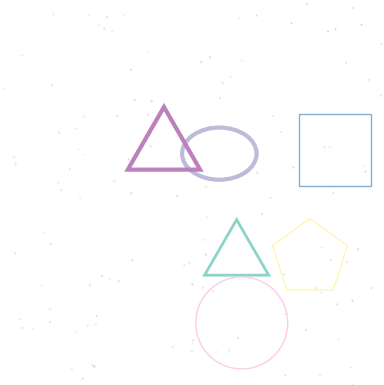[{"shape": "triangle", "thickness": 2, "radius": 0.48, "center": [0.615, 0.333]}, {"shape": "oval", "thickness": 3, "radius": 0.48, "center": [0.57, 0.601]}, {"shape": "square", "thickness": 1, "radius": 0.47, "center": [0.87, 0.611]}, {"shape": "circle", "thickness": 1, "radius": 0.6, "center": [0.628, 0.161]}, {"shape": "triangle", "thickness": 3, "radius": 0.54, "center": [0.426, 0.614]}, {"shape": "pentagon", "thickness": 0.5, "radius": 0.51, "center": [0.805, 0.33]}]